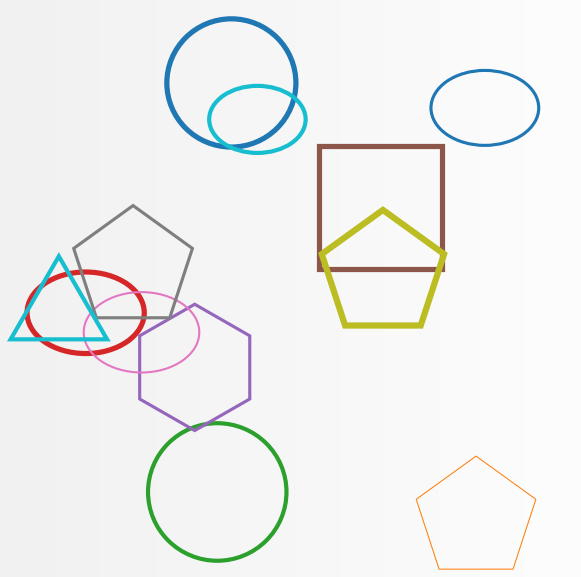[{"shape": "oval", "thickness": 1.5, "radius": 0.46, "center": [0.834, 0.812]}, {"shape": "circle", "thickness": 2.5, "radius": 0.56, "center": [0.398, 0.856]}, {"shape": "pentagon", "thickness": 0.5, "radius": 0.54, "center": [0.819, 0.101]}, {"shape": "circle", "thickness": 2, "radius": 0.6, "center": [0.374, 0.147]}, {"shape": "oval", "thickness": 2.5, "radius": 0.5, "center": [0.147, 0.458]}, {"shape": "hexagon", "thickness": 1.5, "radius": 0.55, "center": [0.335, 0.363]}, {"shape": "square", "thickness": 2.5, "radius": 0.53, "center": [0.655, 0.64]}, {"shape": "oval", "thickness": 1, "radius": 0.5, "center": [0.243, 0.424]}, {"shape": "pentagon", "thickness": 1.5, "radius": 0.54, "center": [0.229, 0.536]}, {"shape": "pentagon", "thickness": 3, "radius": 0.55, "center": [0.659, 0.525]}, {"shape": "oval", "thickness": 2, "radius": 0.41, "center": [0.443, 0.792]}, {"shape": "triangle", "thickness": 2, "radius": 0.48, "center": [0.101, 0.459]}]